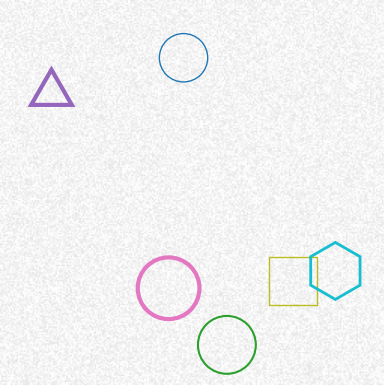[{"shape": "circle", "thickness": 1, "radius": 0.31, "center": [0.477, 0.85]}, {"shape": "circle", "thickness": 1.5, "radius": 0.38, "center": [0.589, 0.104]}, {"shape": "triangle", "thickness": 3, "radius": 0.3, "center": [0.134, 0.758]}, {"shape": "circle", "thickness": 3, "radius": 0.4, "center": [0.438, 0.251]}, {"shape": "square", "thickness": 1, "radius": 0.31, "center": [0.762, 0.271]}, {"shape": "hexagon", "thickness": 2, "radius": 0.37, "center": [0.871, 0.296]}]